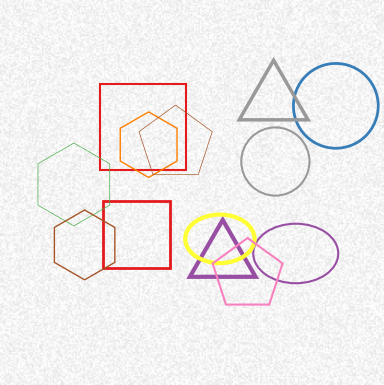[{"shape": "square", "thickness": 2, "radius": 0.44, "center": [0.355, 0.392]}, {"shape": "square", "thickness": 1.5, "radius": 0.56, "center": [0.371, 0.671]}, {"shape": "circle", "thickness": 2, "radius": 0.55, "center": [0.872, 0.725]}, {"shape": "hexagon", "thickness": 0.5, "radius": 0.54, "center": [0.192, 0.521]}, {"shape": "oval", "thickness": 1.5, "radius": 0.55, "center": [0.768, 0.342]}, {"shape": "triangle", "thickness": 3, "radius": 0.49, "center": [0.578, 0.33]}, {"shape": "hexagon", "thickness": 1, "radius": 0.43, "center": [0.386, 0.624]}, {"shape": "oval", "thickness": 3, "radius": 0.45, "center": [0.571, 0.38]}, {"shape": "pentagon", "thickness": 0.5, "radius": 0.5, "center": [0.456, 0.627]}, {"shape": "hexagon", "thickness": 1, "radius": 0.45, "center": [0.22, 0.364]}, {"shape": "pentagon", "thickness": 1.5, "radius": 0.48, "center": [0.643, 0.286]}, {"shape": "circle", "thickness": 1.5, "radius": 0.44, "center": [0.715, 0.58]}, {"shape": "triangle", "thickness": 2.5, "radius": 0.52, "center": [0.711, 0.74]}]